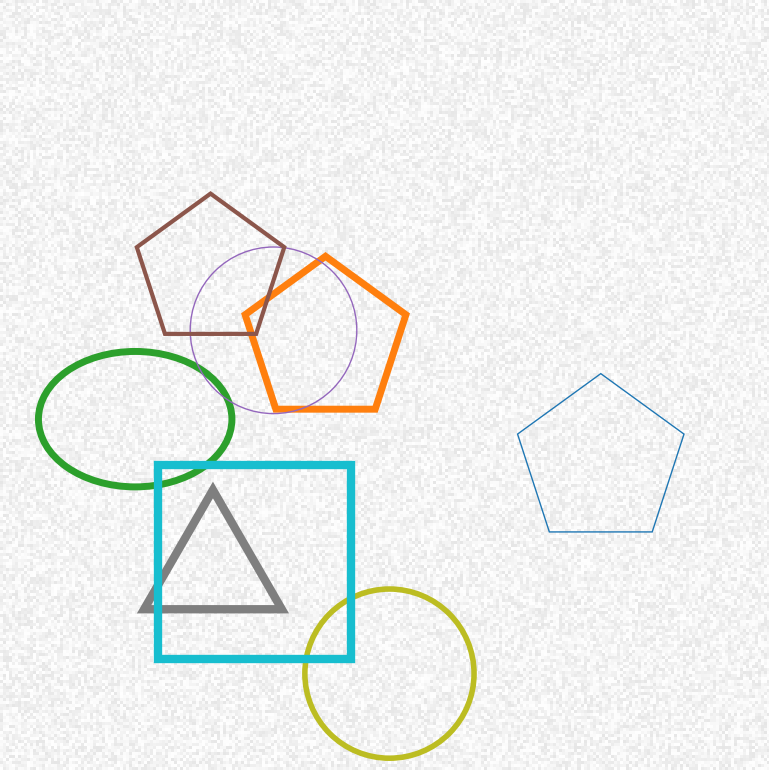[{"shape": "pentagon", "thickness": 0.5, "radius": 0.57, "center": [0.78, 0.401]}, {"shape": "pentagon", "thickness": 2.5, "radius": 0.55, "center": [0.423, 0.557]}, {"shape": "oval", "thickness": 2.5, "radius": 0.63, "center": [0.176, 0.456]}, {"shape": "circle", "thickness": 0.5, "radius": 0.54, "center": [0.355, 0.571]}, {"shape": "pentagon", "thickness": 1.5, "radius": 0.5, "center": [0.273, 0.648]}, {"shape": "triangle", "thickness": 3, "radius": 0.52, "center": [0.277, 0.26]}, {"shape": "circle", "thickness": 2, "radius": 0.55, "center": [0.506, 0.125]}, {"shape": "square", "thickness": 3, "radius": 0.63, "center": [0.331, 0.27]}]